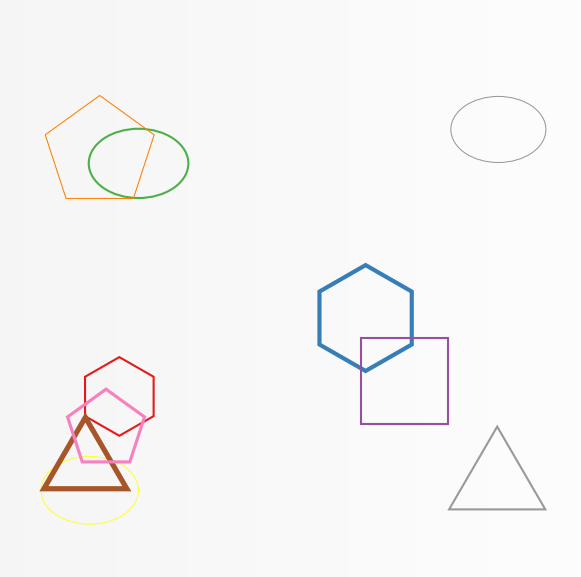[{"shape": "hexagon", "thickness": 1, "radius": 0.34, "center": [0.205, 0.313]}, {"shape": "hexagon", "thickness": 2, "radius": 0.46, "center": [0.629, 0.448]}, {"shape": "oval", "thickness": 1, "radius": 0.43, "center": [0.238, 0.716]}, {"shape": "square", "thickness": 1, "radius": 0.37, "center": [0.695, 0.34]}, {"shape": "pentagon", "thickness": 0.5, "radius": 0.49, "center": [0.172, 0.735]}, {"shape": "oval", "thickness": 0.5, "radius": 0.42, "center": [0.154, 0.15]}, {"shape": "triangle", "thickness": 2.5, "radius": 0.41, "center": [0.147, 0.194]}, {"shape": "pentagon", "thickness": 1.5, "radius": 0.35, "center": [0.182, 0.256]}, {"shape": "triangle", "thickness": 1, "radius": 0.48, "center": [0.855, 0.165]}, {"shape": "oval", "thickness": 0.5, "radius": 0.41, "center": [0.857, 0.775]}]